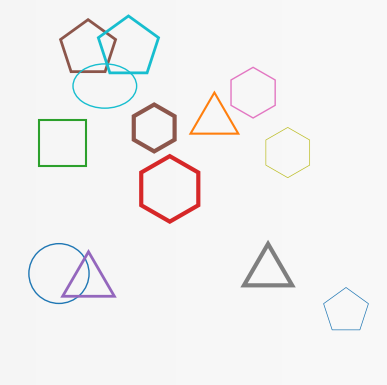[{"shape": "circle", "thickness": 1, "radius": 0.39, "center": [0.152, 0.289]}, {"shape": "pentagon", "thickness": 0.5, "radius": 0.3, "center": [0.893, 0.192]}, {"shape": "triangle", "thickness": 1.5, "radius": 0.36, "center": [0.553, 0.688]}, {"shape": "square", "thickness": 1.5, "radius": 0.3, "center": [0.161, 0.628]}, {"shape": "hexagon", "thickness": 3, "radius": 0.43, "center": [0.438, 0.509]}, {"shape": "triangle", "thickness": 2, "radius": 0.39, "center": [0.228, 0.269]}, {"shape": "hexagon", "thickness": 3, "radius": 0.3, "center": [0.398, 0.668]}, {"shape": "pentagon", "thickness": 2, "radius": 0.37, "center": [0.227, 0.874]}, {"shape": "hexagon", "thickness": 1, "radius": 0.33, "center": [0.653, 0.759]}, {"shape": "triangle", "thickness": 3, "radius": 0.36, "center": [0.692, 0.295]}, {"shape": "hexagon", "thickness": 0.5, "radius": 0.33, "center": [0.743, 0.604]}, {"shape": "pentagon", "thickness": 2, "radius": 0.41, "center": [0.331, 0.877]}, {"shape": "oval", "thickness": 1, "radius": 0.41, "center": [0.271, 0.777]}]